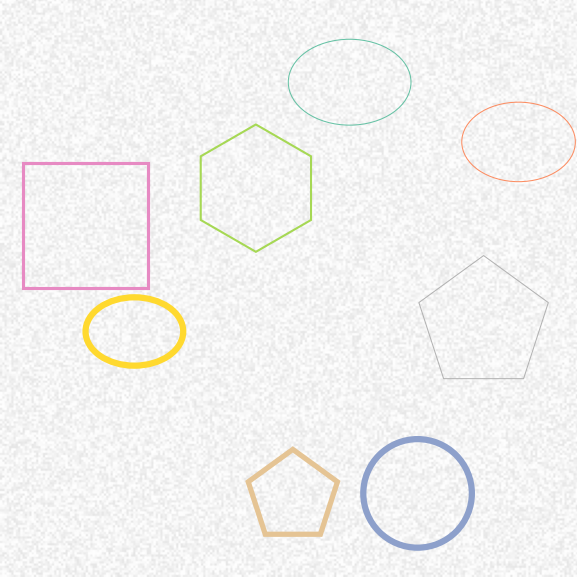[{"shape": "oval", "thickness": 0.5, "radius": 0.53, "center": [0.605, 0.857]}, {"shape": "oval", "thickness": 0.5, "radius": 0.49, "center": [0.898, 0.753]}, {"shape": "circle", "thickness": 3, "radius": 0.47, "center": [0.723, 0.145]}, {"shape": "square", "thickness": 1.5, "radius": 0.54, "center": [0.148, 0.608]}, {"shape": "hexagon", "thickness": 1, "radius": 0.55, "center": [0.443, 0.673]}, {"shape": "oval", "thickness": 3, "radius": 0.42, "center": [0.233, 0.425]}, {"shape": "pentagon", "thickness": 2.5, "radius": 0.41, "center": [0.507, 0.14]}, {"shape": "pentagon", "thickness": 0.5, "radius": 0.59, "center": [0.837, 0.439]}]